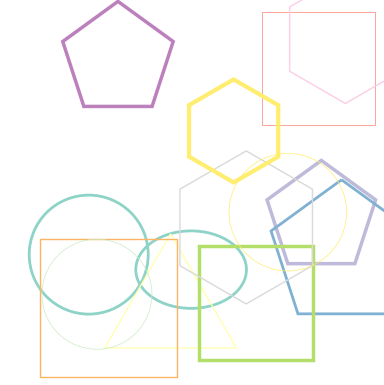[{"shape": "circle", "thickness": 2, "radius": 0.77, "center": [0.23, 0.339]}, {"shape": "oval", "thickness": 2, "radius": 0.72, "center": [0.496, 0.3]}, {"shape": "triangle", "thickness": 1, "radius": 0.99, "center": [0.443, 0.195]}, {"shape": "pentagon", "thickness": 2.5, "radius": 0.74, "center": [0.835, 0.435]}, {"shape": "square", "thickness": 0.5, "radius": 0.73, "center": [0.828, 0.822]}, {"shape": "pentagon", "thickness": 2, "radius": 0.96, "center": [0.887, 0.341]}, {"shape": "square", "thickness": 1, "radius": 0.89, "center": [0.282, 0.199]}, {"shape": "square", "thickness": 2.5, "radius": 0.74, "center": [0.665, 0.214]}, {"shape": "hexagon", "thickness": 1, "radius": 0.84, "center": [0.897, 0.898]}, {"shape": "hexagon", "thickness": 1, "radius": 0.99, "center": [0.639, 0.409]}, {"shape": "pentagon", "thickness": 2.5, "radius": 0.75, "center": [0.306, 0.846]}, {"shape": "circle", "thickness": 0.5, "radius": 0.71, "center": [0.252, 0.236]}, {"shape": "hexagon", "thickness": 3, "radius": 0.67, "center": [0.607, 0.66]}, {"shape": "circle", "thickness": 0.5, "radius": 0.76, "center": [0.748, 0.449]}]